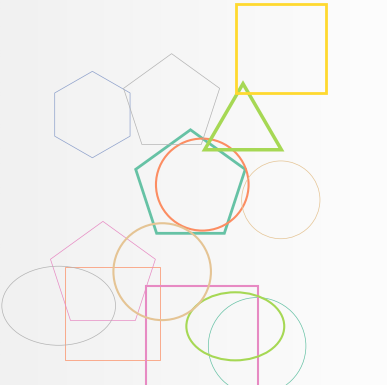[{"shape": "pentagon", "thickness": 2, "radius": 0.74, "center": [0.492, 0.514]}, {"shape": "circle", "thickness": 0.5, "radius": 0.63, "center": [0.663, 0.101]}, {"shape": "square", "thickness": 0.5, "radius": 0.61, "center": [0.29, 0.186]}, {"shape": "circle", "thickness": 1.5, "radius": 0.6, "center": [0.522, 0.521]}, {"shape": "hexagon", "thickness": 0.5, "radius": 0.56, "center": [0.238, 0.702]}, {"shape": "pentagon", "thickness": 0.5, "radius": 0.71, "center": [0.266, 0.283]}, {"shape": "square", "thickness": 1.5, "radius": 0.72, "center": [0.521, 0.113]}, {"shape": "oval", "thickness": 1.5, "radius": 0.63, "center": [0.607, 0.152]}, {"shape": "triangle", "thickness": 2.5, "radius": 0.57, "center": [0.627, 0.668]}, {"shape": "square", "thickness": 2, "radius": 0.58, "center": [0.725, 0.874]}, {"shape": "circle", "thickness": 1.5, "radius": 0.63, "center": [0.419, 0.294]}, {"shape": "circle", "thickness": 0.5, "radius": 0.51, "center": [0.725, 0.481]}, {"shape": "pentagon", "thickness": 0.5, "radius": 0.65, "center": [0.443, 0.73]}, {"shape": "oval", "thickness": 0.5, "radius": 0.73, "center": [0.151, 0.206]}]